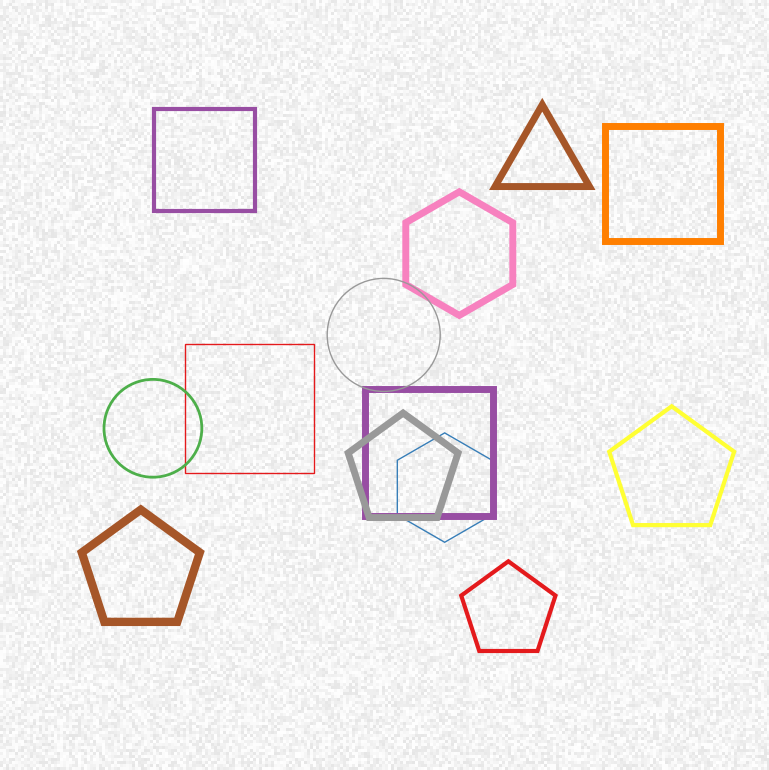[{"shape": "square", "thickness": 0.5, "radius": 0.42, "center": [0.324, 0.469]}, {"shape": "pentagon", "thickness": 1.5, "radius": 0.32, "center": [0.66, 0.207]}, {"shape": "hexagon", "thickness": 0.5, "radius": 0.36, "center": [0.578, 0.367]}, {"shape": "circle", "thickness": 1, "radius": 0.32, "center": [0.199, 0.444]}, {"shape": "square", "thickness": 1.5, "radius": 0.33, "center": [0.265, 0.792]}, {"shape": "square", "thickness": 2.5, "radius": 0.41, "center": [0.557, 0.412]}, {"shape": "square", "thickness": 2.5, "radius": 0.37, "center": [0.861, 0.762]}, {"shape": "pentagon", "thickness": 1.5, "radius": 0.43, "center": [0.872, 0.387]}, {"shape": "pentagon", "thickness": 3, "radius": 0.4, "center": [0.183, 0.258]}, {"shape": "triangle", "thickness": 2.5, "radius": 0.35, "center": [0.704, 0.793]}, {"shape": "hexagon", "thickness": 2.5, "radius": 0.4, "center": [0.596, 0.671]}, {"shape": "pentagon", "thickness": 2.5, "radius": 0.38, "center": [0.524, 0.389]}, {"shape": "circle", "thickness": 0.5, "radius": 0.37, "center": [0.498, 0.565]}]